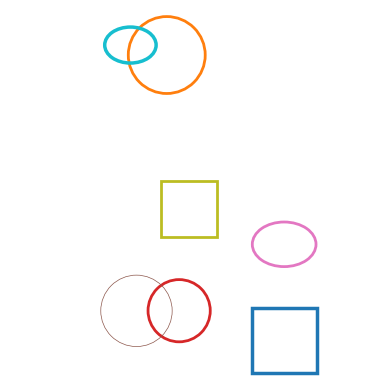[{"shape": "square", "thickness": 2.5, "radius": 0.42, "center": [0.74, 0.115]}, {"shape": "circle", "thickness": 2, "radius": 0.5, "center": [0.433, 0.857]}, {"shape": "circle", "thickness": 2, "radius": 0.4, "center": [0.465, 0.193]}, {"shape": "circle", "thickness": 0.5, "radius": 0.46, "center": [0.354, 0.193]}, {"shape": "oval", "thickness": 2, "radius": 0.41, "center": [0.738, 0.365]}, {"shape": "square", "thickness": 2, "radius": 0.36, "center": [0.491, 0.456]}, {"shape": "oval", "thickness": 2.5, "radius": 0.33, "center": [0.339, 0.883]}]